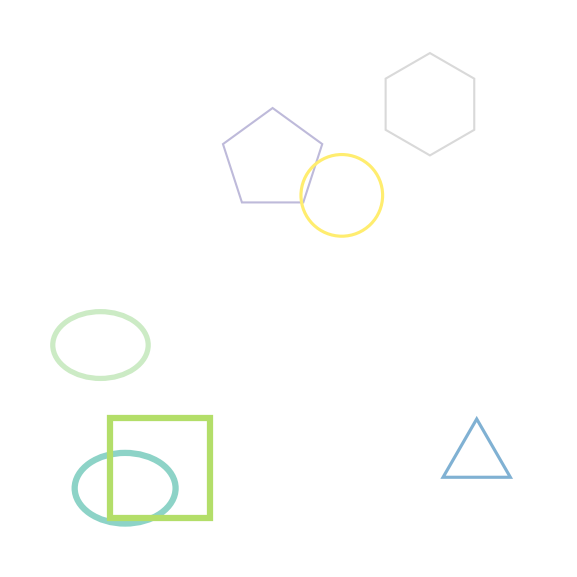[{"shape": "oval", "thickness": 3, "radius": 0.44, "center": [0.217, 0.154]}, {"shape": "pentagon", "thickness": 1, "radius": 0.45, "center": [0.472, 0.722]}, {"shape": "triangle", "thickness": 1.5, "radius": 0.34, "center": [0.825, 0.206]}, {"shape": "square", "thickness": 3, "radius": 0.43, "center": [0.277, 0.188]}, {"shape": "hexagon", "thickness": 1, "radius": 0.44, "center": [0.744, 0.819]}, {"shape": "oval", "thickness": 2.5, "radius": 0.41, "center": [0.174, 0.402]}, {"shape": "circle", "thickness": 1.5, "radius": 0.35, "center": [0.592, 0.661]}]